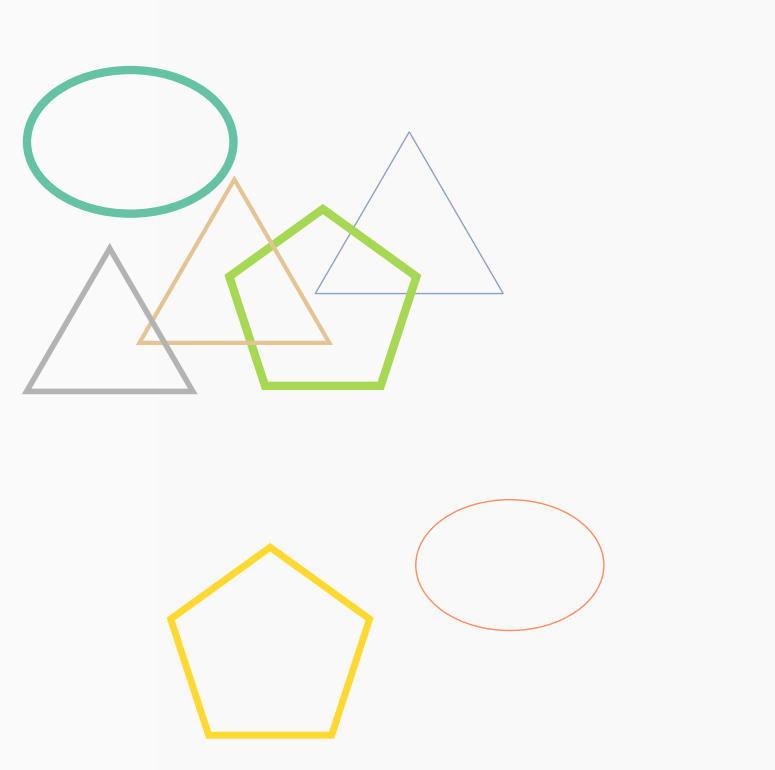[{"shape": "oval", "thickness": 3, "radius": 0.67, "center": [0.168, 0.816]}, {"shape": "oval", "thickness": 0.5, "radius": 0.61, "center": [0.658, 0.266]}, {"shape": "triangle", "thickness": 0.5, "radius": 0.7, "center": [0.528, 0.689]}, {"shape": "pentagon", "thickness": 3, "radius": 0.63, "center": [0.417, 0.602]}, {"shape": "pentagon", "thickness": 2.5, "radius": 0.67, "center": [0.349, 0.154]}, {"shape": "triangle", "thickness": 1.5, "radius": 0.71, "center": [0.302, 0.625]}, {"shape": "triangle", "thickness": 2, "radius": 0.62, "center": [0.142, 0.554]}]